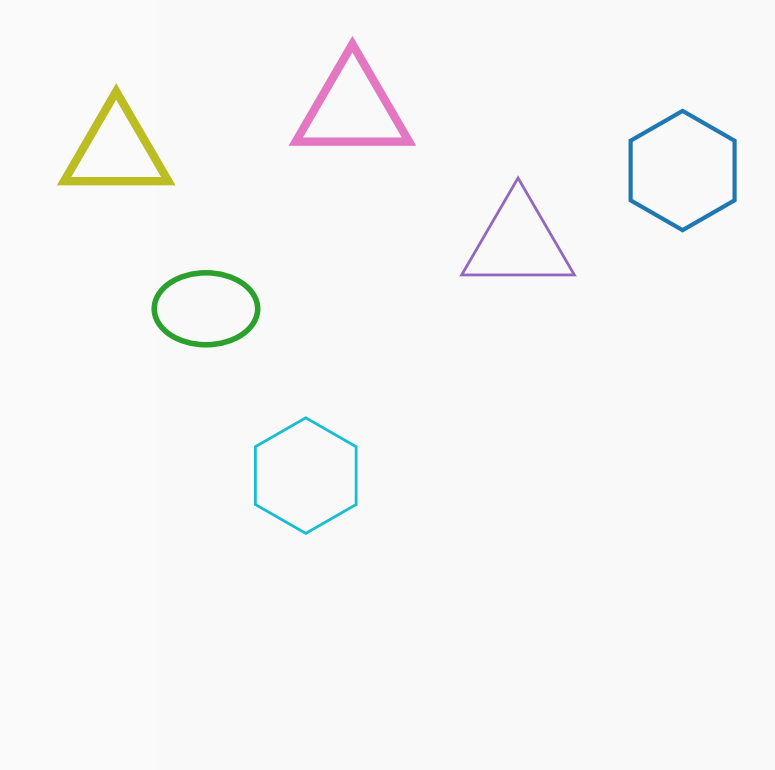[{"shape": "hexagon", "thickness": 1.5, "radius": 0.39, "center": [0.881, 0.779]}, {"shape": "oval", "thickness": 2, "radius": 0.33, "center": [0.266, 0.599]}, {"shape": "triangle", "thickness": 1, "radius": 0.42, "center": [0.668, 0.685]}, {"shape": "triangle", "thickness": 3, "radius": 0.42, "center": [0.455, 0.858]}, {"shape": "triangle", "thickness": 3, "radius": 0.39, "center": [0.15, 0.804]}, {"shape": "hexagon", "thickness": 1, "radius": 0.38, "center": [0.395, 0.382]}]